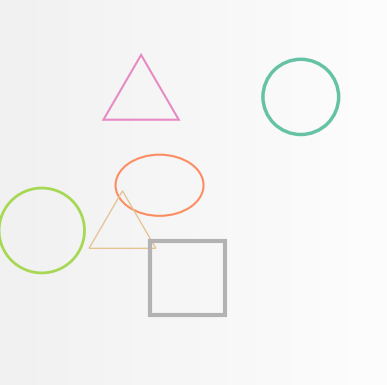[{"shape": "circle", "thickness": 2.5, "radius": 0.49, "center": [0.776, 0.748]}, {"shape": "oval", "thickness": 1.5, "radius": 0.57, "center": [0.412, 0.519]}, {"shape": "triangle", "thickness": 1.5, "radius": 0.56, "center": [0.364, 0.745]}, {"shape": "circle", "thickness": 2, "radius": 0.55, "center": [0.108, 0.401]}, {"shape": "triangle", "thickness": 1, "radius": 0.5, "center": [0.316, 0.405]}, {"shape": "square", "thickness": 3, "radius": 0.48, "center": [0.484, 0.277]}]